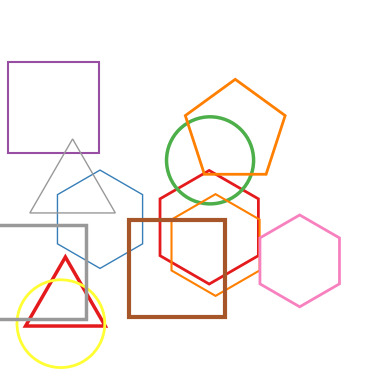[{"shape": "triangle", "thickness": 2.5, "radius": 0.6, "center": [0.17, 0.213]}, {"shape": "hexagon", "thickness": 2, "radius": 0.74, "center": [0.543, 0.41]}, {"shape": "hexagon", "thickness": 1, "radius": 0.64, "center": [0.26, 0.431]}, {"shape": "circle", "thickness": 2.5, "radius": 0.57, "center": [0.546, 0.584]}, {"shape": "square", "thickness": 1.5, "radius": 0.59, "center": [0.14, 0.72]}, {"shape": "hexagon", "thickness": 1.5, "radius": 0.66, "center": [0.56, 0.364]}, {"shape": "pentagon", "thickness": 2, "radius": 0.68, "center": [0.611, 0.658]}, {"shape": "circle", "thickness": 2, "radius": 0.57, "center": [0.158, 0.159]}, {"shape": "square", "thickness": 3, "radius": 0.63, "center": [0.46, 0.302]}, {"shape": "hexagon", "thickness": 2, "radius": 0.6, "center": [0.778, 0.322]}, {"shape": "square", "thickness": 2.5, "radius": 0.61, "center": [0.102, 0.293]}, {"shape": "triangle", "thickness": 1, "radius": 0.64, "center": [0.189, 0.511]}]